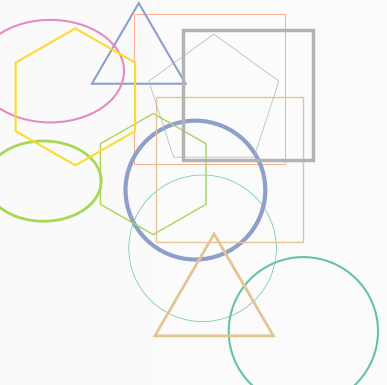[{"shape": "circle", "thickness": 0.5, "radius": 0.95, "center": [0.523, 0.355]}, {"shape": "circle", "thickness": 1.5, "radius": 0.96, "center": [0.783, 0.14]}, {"shape": "square", "thickness": 0.5, "radius": 0.98, "center": [0.541, 0.768]}, {"shape": "triangle", "thickness": 1.5, "radius": 0.7, "center": [0.358, 0.852]}, {"shape": "circle", "thickness": 3, "radius": 0.9, "center": [0.504, 0.506]}, {"shape": "oval", "thickness": 1.5, "radius": 0.95, "center": [0.13, 0.815]}, {"shape": "oval", "thickness": 2, "radius": 0.74, "center": [0.112, 0.53]}, {"shape": "hexagon", "thickness": 1, "radius": 0.79, "center": [0.395, 0.548]}, {"shape": "hexagon", "thickness": 1.5, "radius": 0.89, "center": [0.194, 0.748]}, {"shape": "square", "thickness": 1, "radius": 0.95, "center": [0.593, 0.56]}, {"shape": "triangle", "thickness": 2, "radius": 0.88, "center": [0.553, 0.216]}, {"shape": "square", "thickness": 2.5, "radius": 0.84, "center": [0.64, 0.753]}, {"shape": "pentagon", "thickness": 0.5, "radius": 0.88, "center": [0.552, 0.735]}]